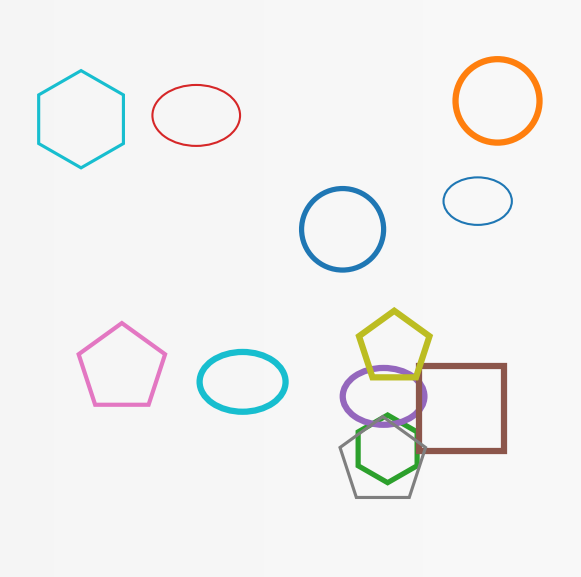[{"shape": "oval", "thickness": 1, "radius": 0.29, "center": [0.822, 0.651]}, {"shape": "circle", "thickness": 2.5, "radius": 0.35, "center": [0.589, 0.602]}, {"shape": "circle", "thickness": 3, "radius": 0.36, "center": [0.856, 0.824]}, {"shape": "hexagon", "thickness": 2.5, "radius": 0.29, "center": [0.667, 0.222]}, {"shape": "oval", "thickness": 1, "radius": 0.38, "center": [0.338, 0.799]}, {"shape": "oval", "thickness": 3, "radius": 0.35, "center": [0.66, 0.313]}, {"shape": "square", "thickness": 3, "radius": 0.37, "center": [0.795, 0.292]}, {"shape": "pentagon", "thickness": 2, "radius": 0.39, "center": [0.21, 0.362]}, {"shape": "pentagon", "thickness": 1.5, "radius": 0.39, "center": [0.659, 0.2]}, {"shape": "pentagon", "thickness": 3, "radius": 0.32, "center": [0.678, 0.397]}, {"shape": "hexagon", "thickness": 1.5, "radius": 0.42, "center": [0.139, 0.793]}, {"shape": "oval", "thickness": 3, "radius": 0.37, "center": [0.417, 0.338]}]